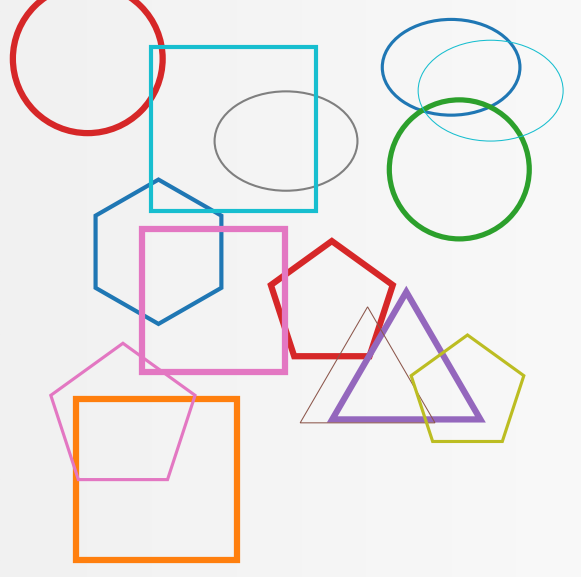[{"shape": "hexagon", "thickness": 2, "radius": 0.62, "center": [0.273, 0.563]}, {"shape": "oval", "thickness": 1.5, "radius": 0.59, "center": [0.776, 0.883]}, {"shape": "square", "thickness": 3, "radius": 0.7, "center": [0.269, 0.168]}, {"shape": "circle", "thickness": 2.5, "radius": 0.6, "center": [0.79, 0.706]}, {"shape": "circle", "thickness": 3, "radius": 0.64, "center": [0.151, 0.897]}, {"shape": "pentagon", "thickness": 3, "radius": 0.55, "center": [0.571, 0.471]}, {"shape": "triangle", "thickness": 3, "radius": 0.74, "center": [0.699, 0.346]}, {"shape": "triangle", "thickness": 0.5, "radius": 0.67, "center": [0.632, 0.334]}, {"shape": "square", "thickness": 3, "radius": 0.62, "center": [0.367, 0.479]}, {"shape": "pentagon", "thickness": 1.5, "radius": 0.65, "center": [0.212, 0.274]}, {"shape": "oval", "thickness": 1, "radius": 0.61, "center": [0.492, 0.755]}, {"shape": "pentagon", "thickness": 1.5, "radius": 0.51, "center": [0.804, 0.317]}, {"shape": "oval", "thickness": 0.5, "radius": 0.62, "center": [0.844, 0.842]}, {"shape": "square", "thickness": 2, "radius": 0.71, "center": [0.402, 0.776]}]